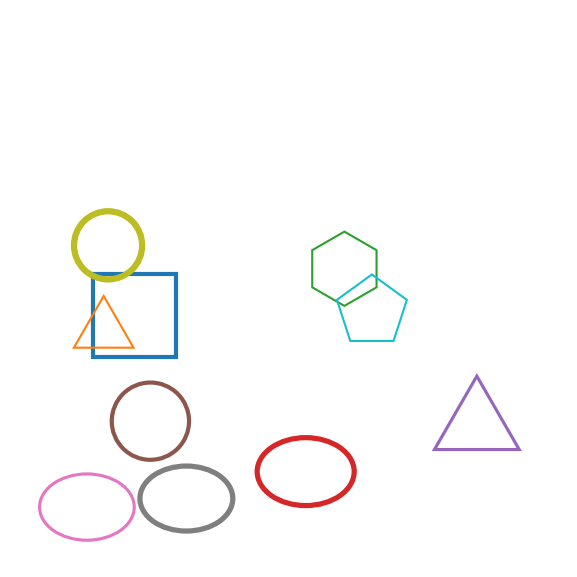[{"shape": "square", "thickness": 2, "radius": 0.36, "center": [0.233, 0.453]}, {"shape": "triangle", "thickness": 1, "radius": 0.3, "center": [0.18, 0.427]}, {"shape": "hexagon", "thickness": 1, "radius": 0.32, "center": [0.596, 0.534]}, {"shape": "oval", "thickness": 2.5, "radius": 0.42, "center": [0.529, 0.182]}, {"shape": "triangle", "thickness": 1.5, "radius": 0.42, "center": [0.826, 0.263]}, {"shape": "circle", "thickness": 2, "radius": 0.33, "center": [0.26, 0.27]}, {"shape": "oval", "thickness": 1.5, "radius": 0.41, "center": [0.15, 0.121]}, {"shape": "oval", "thickness": 2.5, "radius": 0.4, "center": [0.323, 0.136]}, {"shape": "circle", "thickness": 3, "radius": 0.3, "center": [0.187, 0.574]}, {"shape": "pentagon", "thickness": 1, "radius": 0.32, "center": [0.644, 0.46]}]